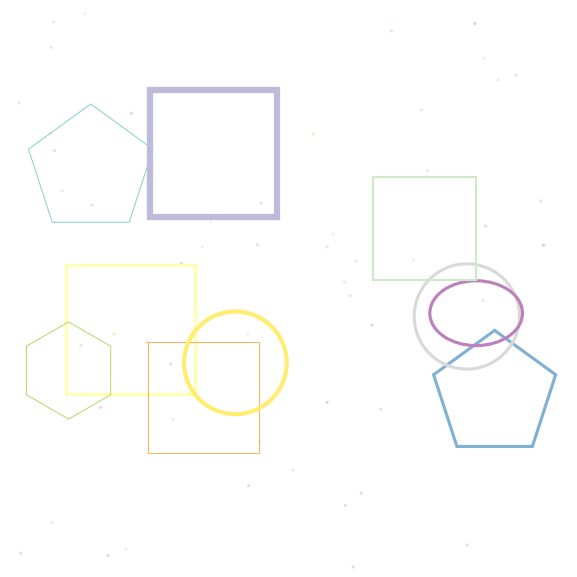[{"shape": "pentagon", "thickness": 0.5, "radius": 0.57, "center": [0.157, 0.706]}, {"shape": "square", "thickness": 1.5, "radius": 0.56, "center": [0.226, 0.429]}, {"shape": "square", "thickness": 3, "radius": 0.55, "center": [0.37, 0.733]}, {"shape": "pentagon", "thickness": 1.5, "radius": 0.56, "center": [0.857, 0.316]}, {"shape": "square", "thickness": 0.5, "radius": 0.48, "center": [0.353, 0.312]}, {"shape": "hexagon", "thickness": 0.5, "radius": 0.42, "center": [0.119, 0.358]}, {"shape": "circle", "thickness": 1.5, "radius": 0.46, "center": [0.808, 0.451]}, {"shape": "oval", "thickness": 1.5, "radius": 0.4, "center": [0.825, 0.457]}, {"shape": "square", "thickness": 1, "radius": 0.44, "center": [0.735, 0.604]}, {"shape": "circle", "thickness": 2, "radius": 0.44, "center": [0.408, 0.371]}]